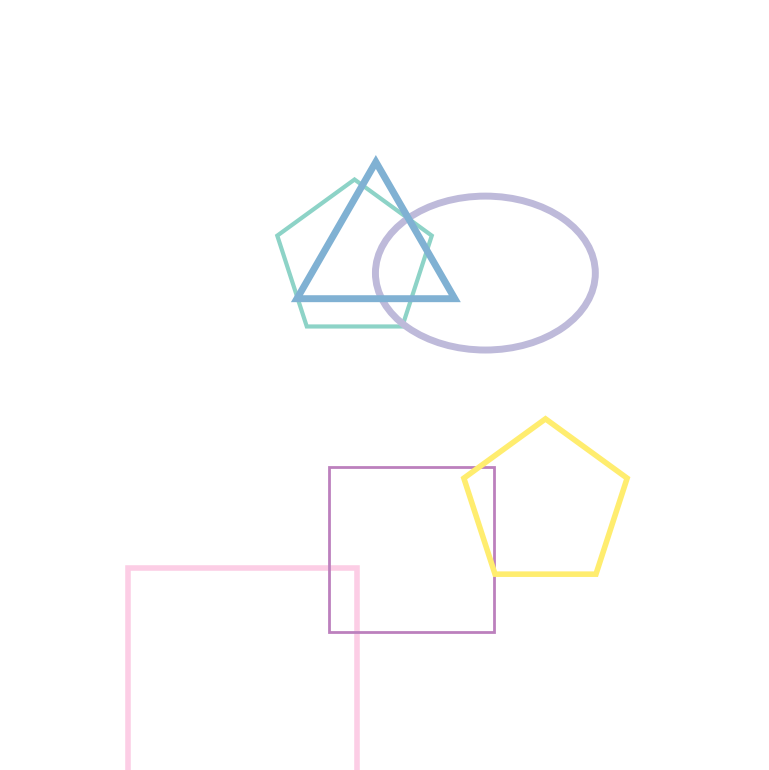[{"shape": "pentagon", "thickness": 1.5, "radius": 0.53, "center": [0.46, 0.661]}, {"shape": "oval", "thickness": 2.5, "radius": 0.71, "center": [0.63, 0.645]}, {"shape": "triangle", "thickness": 2.5, "radius": 0.59, "center": [0.488, 0.671]}, {"shape": "square", "thickness": 2, "radius": 0.74, "center": [0.315, 0.114]}, {"shape": "square", "thickness": 1, "radius": 0.54, "center": [0.535, 0.287]}, {"shape": "pentagon", "thickness": 2, "radius": 0.56, "center": [0.708, 0.345]}]